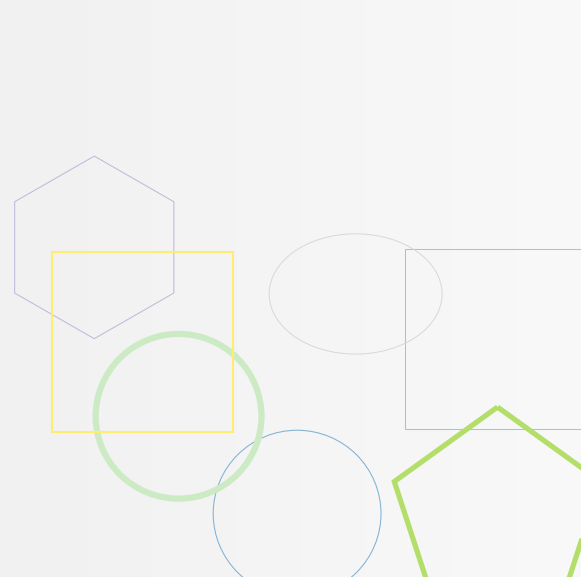[{"shape": "square", "thickness": 0.5, "radius": 0.78, "center": [0.852, 0.412]}, {"shape": "hexagon", "thickness": 0.5, "radius": 0.79, "center": [0.162, 0.571]}, {"shape": "circle", "thickness": 0.5, "radius": 0.72, "center": [0.511, 0.11]}, {"shape": "pentagon", "thickness": 2.5, "radius": 0.93, "center": [0.856, 0.108]}, {"shape": "oval", "thickness": 0.5, "radius": 0.74, "center": [0.612, 0.49]}, {"shape": "circle", "thickness": 3, "radius": 0.71, "center": [0.307, 0.278]}, {"shape": "square", "thickness": 1, "radius": 0.78, "center": [0.245, 0.406]}]